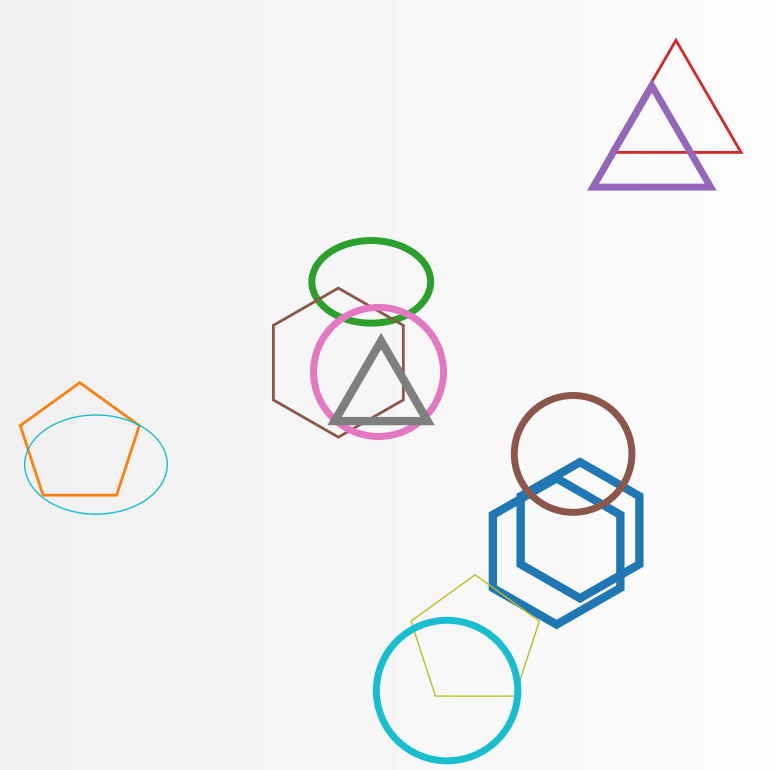[{"shape": "hexagon", "thickness": 3, "radius": 0.44, "center": [0.748, 0.311]}, {"shape": "hexagon", "thickness": 3, "radius": 0.47, "center": [0.718, 0.284]}, {"shape": "pentagon", "thickness": 1, "radius": 0.4, "center": [0.103, 0.422]}, {"shape": "oval", "thickness": 2.5, "radius": 0.38, "center": [0.479, 0.634]}, {"shape": "triangle", "thickness": 1, "radius": 0.49, "center": [0.872, 0.851]}, {"shape": "triangle", "thickness": 2.5, "radius": 0.44, "center": [0.841, 0.801]}, {"shape": "hexagon", "thickness": 1, "radius": 0.48, "center": [0.437, 0.529]}, {"shape": "circle", "thickness": 2.5, "radius": 0.38, "center": [0.739, 0.411]}, {"shape": "circle", "thickness": 2.5, "radius": 0.42, "center": [0.488, 0.517]}, {"shape": "triangle", "thickness": 3, "radius": 0.35, "center": [0.492, 0.488]}, {"shape": "pentagon", "thickness": 0.5, "radius": 0.44, "center": [0.613, 0.166]}, {"shape": "circle", "thickness": 2.5, "radius": 0.46, "center": [0.577, 0.103]}, {"shape": "oval", "thickness": 0.5, "radius": 0.46, "center": [0.124, 0.397]}]